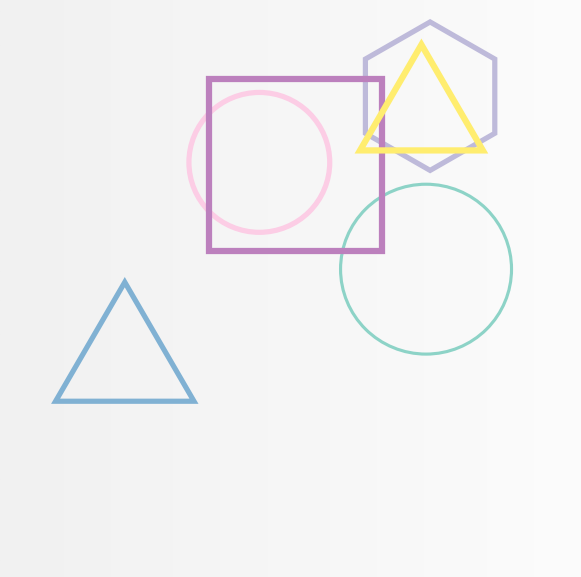[{"shape": "circle", "thickness": 1.5, "radius": 0.74, "center": [0.733, 0.533]}, {"shape": "hexagon", "thickness": 2.5, "radius": 0.64, "center": [0.74, 0.833]}, {"shape": "triangle", "thickness": 2.5, "radius": 0.69, "center": [0.215, 0.373]}, {"shape": "circle", "thickness": 2.5, "radius": 0.61, "center": [0.446, 0.718]}, {"shape": "square", "thickness": 3, "radius": 0.75, "center": [0.508, 0.714]}, {"shape": "triangle", "thickness": 3, "radius": 0.61, "center": [0.725, 0.8]}]